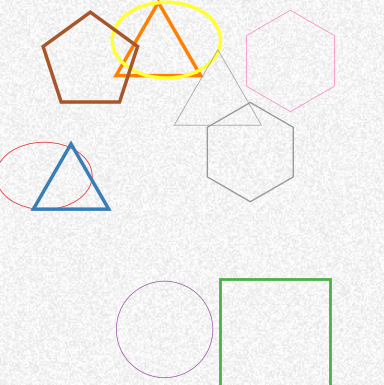[{"shape": "oval", "thickness": 0.5, "radius": 0.62, "center": [0.114, 0.543]}, {"shape": "triangle", "thickness": 2.5, "radius": 0.56, "center": [0.185, 0.513]}, {"shape": "square", "thickness": 2, "radius": 0.72, "center": [0.715, 0.131]}, {"shape": "circle", "thickness": 0.5, "radius": 0.63, "center": [0.427, 0.144]}, {"shape": "triangle", "thickness": 2.5, "radius": 0.63, "center": [0.411, 0.867]}, {"shape": "oval", "thickness": 2.5, "radius": 0.7, "center": [0.432, 0.896]}, {"shape": "pentagon", "thickness": 2.5, "radius": 0.64, "center": [0.235, 0.839]}, {"shape": "hexagon", "thickness": 0.5, "radius": 0.66, "center": [0.754, 0.842]}, {"shape": "triangle", "thickness": 0.5, "radius": 0.65, "center": [0.566, 0.74]}, {"shape": "hexagon", "thickness": 1, "radius": 0.64, "center": [0.65, 0.605]}]